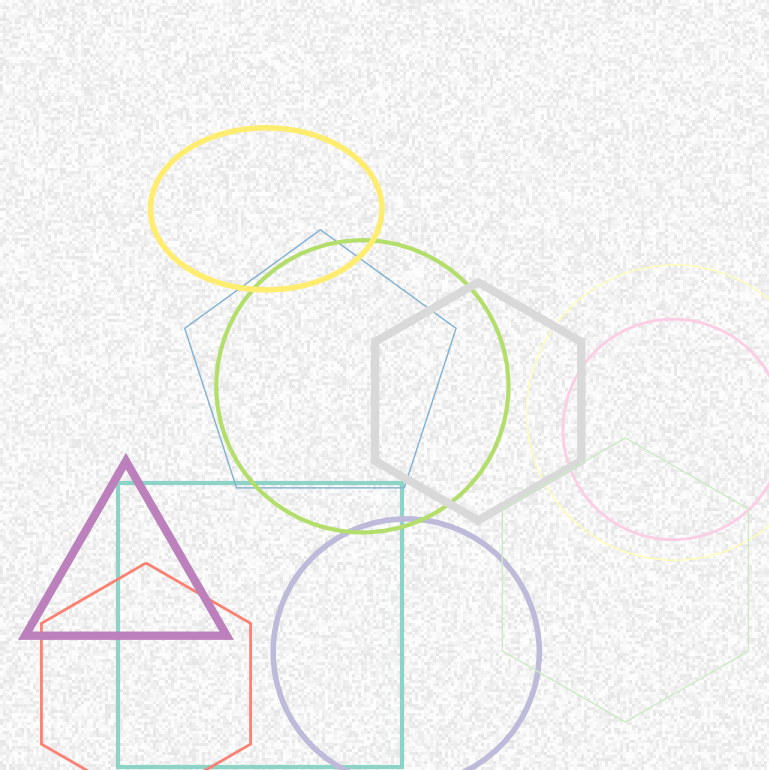[{"shape": "square", "thickness": 1.5, "radius": 0.92, "center": [0.338, 0.188]}, {"shape": "circle", "thickness": 0.5, "radius": 0.96, "center": [0.876, 0.464]}, {"shape": "circle", "thickness": 2, "radius": 0.86, "center": [0.528, 0.153]}, {"shape": "hexagon", "thickness": 1, "radius": 0.78, "center": [0.19, 0.112]}, {"shape": "pentagon", "thickness": 0.5, "radius": 0.93, "center": [0.416, 0.516]}, {"shape": "circle", "thickness": 1.5, "radius": 0.95, "center": [0.471, 0.498]}, {"shape": "circle", "thickness": 1, "radius": 0.72, "center": [0.874, 0.442]}, {"shape": "hexagon", "thickness": 3, "radius": 0.77, "center": [0.621, 0.479]}, {"shape": "triangle", "thickness": 3, "radius": 0.76, "center": [0.164, 0.25]}, {"shape": "hexagon", "thickness": 0.5, "radius": 0.92, "center": [0.812, 0.247]}, {"shape": "oval", "thickness": 2, "radius": 0.75, "center": [0.346, 0.729]}]